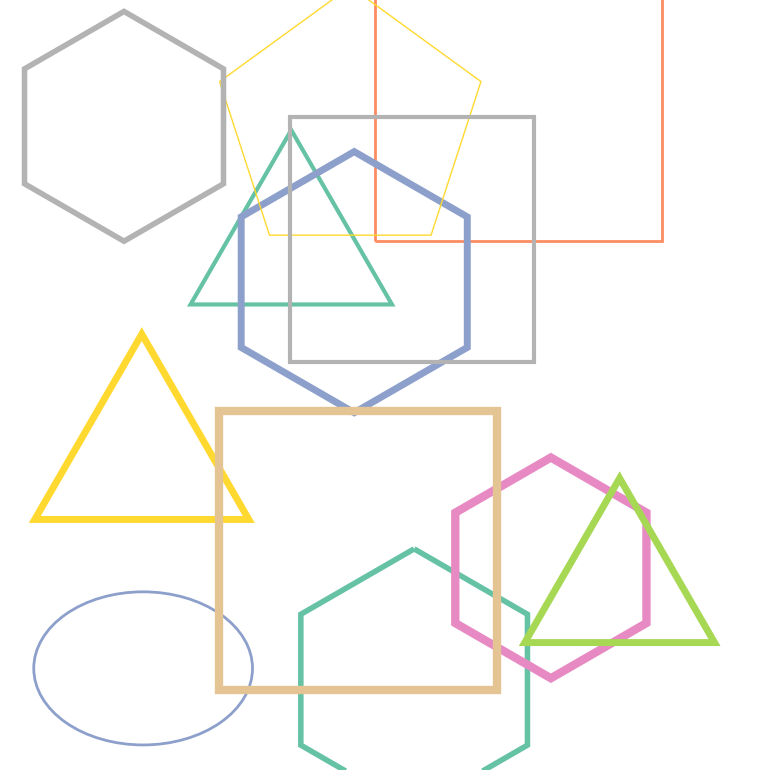[{"shape": "hexagon", "thickness": 2, "radius": 0.85, "center": [0.538, 0.117]}, {"shape": "triangle", "thickness": 1.5, "radius": 0.76, "center": [0.378, 0.68]}, {"shape": "square", "thickness": 1, "radius": 0.93, "center": [0.674, 0.873]}, {"shape": "oval", "thickness": 1, "radius": 0.71, "center": [0.186, 0.132]}, {"shape": "hexagon", "thickness": 2.5, "radius": 0.85, "center": [0.46, 0.634]}, {"shape": "hexagon", "thickness": 3, "radius": 0.72, "center": [0.715, 0.262]}, {"shape": "triangle", "thickness": 2.5, "radius": 0.71, "center": [0.805, 0.237]}, {"shape": "pentagon", "thickness": 0.5, "radius": 0.89, "center": [0.455, 0.839]}, {"shape": "triangle", "thickness": 2.5, "radius": 0.8, "center": [0.184, 0.406]}, {"shape": "square", "thickness": 3, "radius": 0.9, "center": [0.465, 0.285]}, {"shape": "hexagon", "thickness": 2, "radius": 0.75, "center": [0.161, 0.836]}, {"shape": "square", "thickness": 1.5, "radius": 0.79, "center": [0.535, 0.689]}]